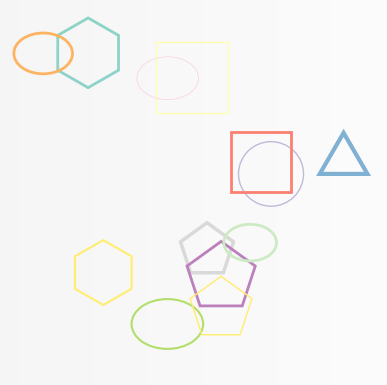[{"shape": "hexagon", "thickness": 2, "radius": 0.45, "center": [0.227, 0.863]}, {"shape": "square", "thickness": 1, "radius": 0.46, "center": [0.495, 0.798]}, {"shape": "circle", "thickness": 1, "radius": 0.42, "center": [0.699, 0.548]}, {"shape": "square", "thickness": 2, "radius": 0.39, "center": [0.674, 0.58]}, {"shape": "triangle", "thickness": 3, "radius": 0.36, "center": [0.887, 0.584]}, {"shape": "oval", "thickness": 2, "radius": 0.38, "center": [0.111, 0.861]}, {"shape": "oval", "thickness": 1.5, "radius": 0.46, "center": [0.432, 0.159]}, {"shape": "oval", "thickness": 0.5, "radius": 0.4, "center": [0.433, 0.797]}, {"shape": "pentagon", "thickness": 2.5, "radius": 0.36, "center": [0.534, 0.35]}, {"shape": "pentagon", "thickness": 2, "radius": 0.46, "center": [0.571, 0.28]}, {"shape": "oval", "thickness": 2, "radius": 0.34, "center": [0.646, 0.37]}, {"shape": "pentagon", "thickness": 1, "radius": 0.42, "center": [0.57, 0.198]}, {"shape": "hexagon", "thickness": 1.5, "radius": 0.42, "center": [0.267, 0.292]}]